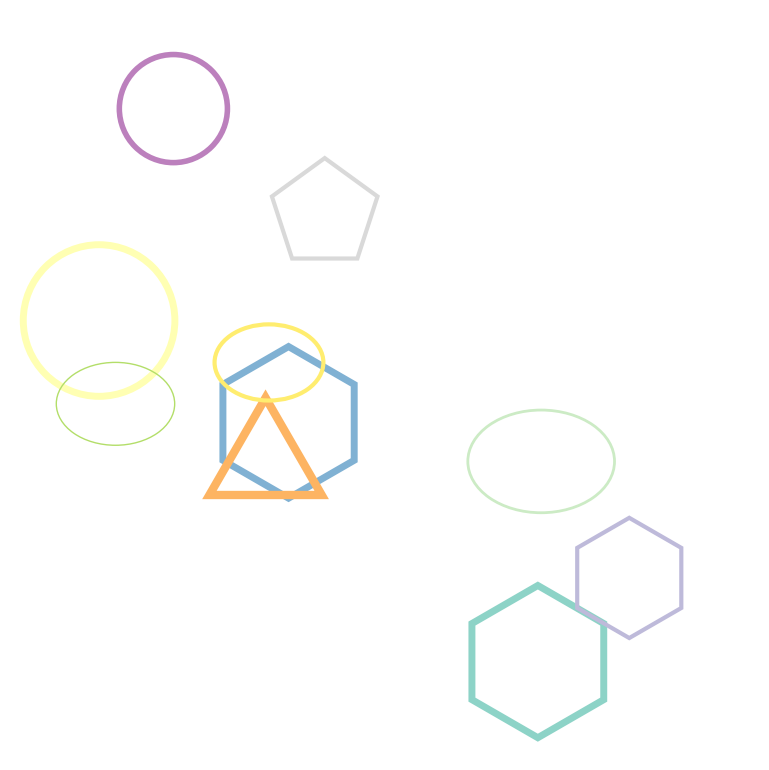[{"shape": "hexagon", "thickness": 2.5, "radius": 0.49, "center": [0.698, 0.141]}, {"shape": "circle", "thickness": 2.5, "radius": 0.49, "center": [0.129, 0.584]}, {"shape": "hexagon", "thickness": 1.5, "radius": 0.39, "center": [0.817, 0.249]}, {"shape": "hexagon", "thickness": 2.5, "radius": 0.49, "center": [0.375, 0.451]}, {"shape": "triangle", "thickness": 3, "radius": 0.42, "center": [0.345, 0.399]}, {"shape": "oval", "thickness": 0.5, "radius": 0.38, "center": [0.15, 0.476]}, {"shape": "pentagon", "thickness": 1.5, "radius": 0.36, "center": [0.422, 0.723]}, {"shape": "circle", "thickness": 2, "radius": 0.35, "center": [0.225, 0.859]}, {"shape": "oval", "thickness": 1, "radius": 0.48, "center": [0.703, 0.401]}, {"shape": "oval", "thickness": 1.5, "radius": 0.35, "center": [0.349, 0.529]}]